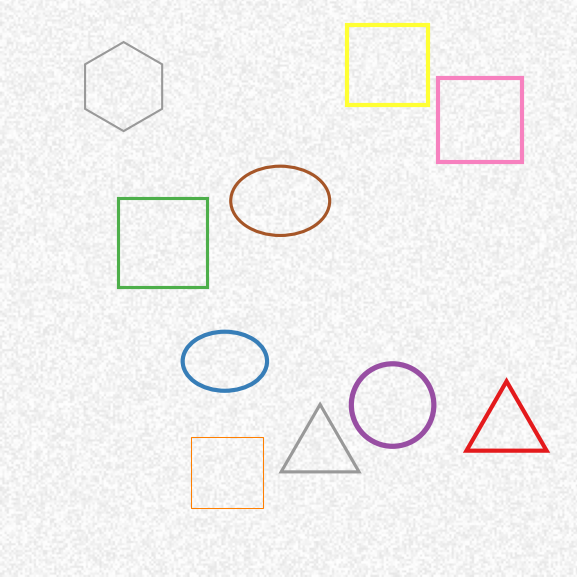[{"shape": "triangle", "thickness": 2, "radius": 0.4, "center": [0.877, 0.259]}, {"shape": "oval", "thickness": 2, "radius": 0.37, "center": [0.389, 0.374]}, {"shape": "square", "thickness": 1.5, "radius": 0.39, "center": [0.281, 0.58]}, {"shape": "circle", "thickness": 2.5, "radius": 0.36, "center": [0.68, 0.298]}, {"shape": "square", "thickness": 0.5, "radius": 0.31, "center": [0.393, 0.181]}, {"shape": "square", "thickness": 2, "radius": 0.35, "center": [0.671, 0.887]}, {"shape": "oval", "thickness": 1.5, "radius": 0.43, "center": [0.485, 0.651]}, {"shape": "square", "thickness": 2, "radius": 0.36, "center": [0.832, 0.791]}, {"shape": "triangle", "thickness": 1.5, "radius": 0.39, "center": [0.554, 0.221]}, {"shape": "hexagon", "thickness": 1, "radius": 0.39, "center": [0.214, 0.849]}]